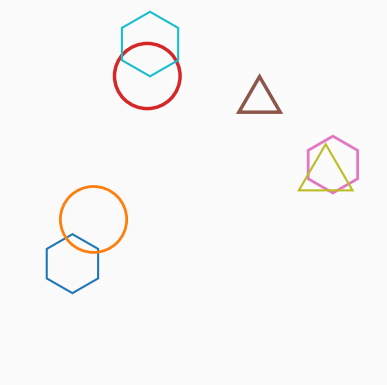[{"shape": "hexagon", "thickness": 1.5, "radius": 0.38, "center": [0.187, 0.315]}, {"shape": "circle", "thickness": 2, "radius": 0.43, "center": [0.241, 0.43]}, {"shape": "circle", "thickness": 2.5, "radius": 0.42, "center": [0.38, 0.803]}, {"shape": "triangle", "thickness": 2.5, "radius": 0.31, "center": [0.67, 0.739]}, {"shape": "hexagon", "thickness": 2, "radius": 0.37, "center": [0.859, 0.573]}, {"shape": "triangle", "thickness": 1.5, "radius": 0.4, "center": [0.84, 0.546]}, {"shape": "hexagon", "thickness": 1.5, "radius": 0.42, "center": [0.387, 0.886]}]